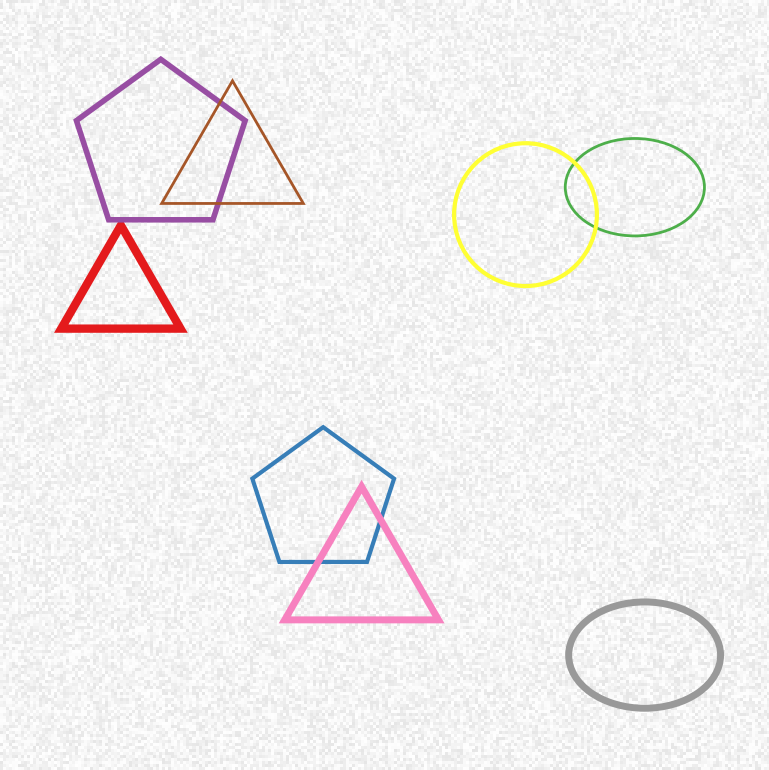[{"shape": "triangle", "thickness": 3, "radius": 0.45, "center": [0.157, 0.618]}, {"shape": "pentagon", "thickness": 1.5, "radius": 0.48, "center": [0.42, 0.348]}, {"shape": "oval", "thickness": 1, "radius": 0.45, "center": [0.824, 0.757]}, {"shape": "pentagon", "thickness": 2, "radius": 0.58, "center": [0.209, 0.808]}, {"shape": "circle", "thickness": 1.5, "radius": 0.46, "center": [0.682, 0.721]}, {"shape": "triangle", "thickness": 1, "radius": 0.53, "center": [0.302, 0.789]}, {"shape": "triangle", "thickness": 2.5, "radius": 0.58, "center": [0.47, 0.253]}, {"shape": "oval", "thickness": 2.5, "radius": 0.49, "center": [0.837, 0.149]}]